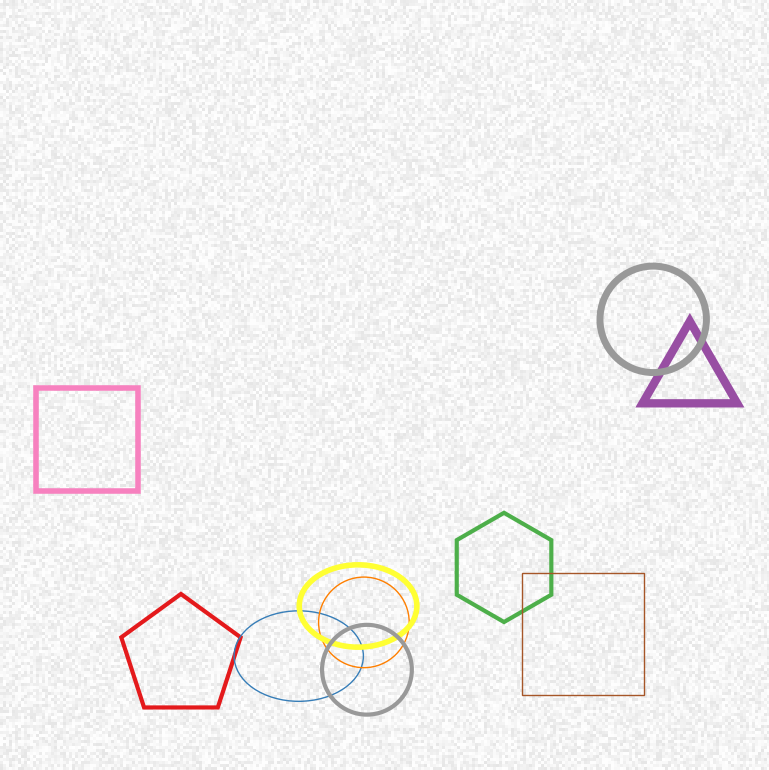[{"shape": "pentagon", "thickness": 1.5, "radius": 0.41, "center": [0.235, 0.147]}, {"shape": "oval", "thickness": 0.5, "radius": 0.42, "center": [0.388, 0.148]}, {"shape": "hexagon", "thickness": 1.5, "radius": 0.35, "center": [0.655, 0.263]}, {"shape": "triangle", "thickness": 3, "radius": 0.35, "center": [0.896, 0.512]}, {"shape": "circle", "thickness": 0.5, "radius": 0.29, "center": [0.473, 0.192]}, {"shape": "oval", "thickness": 2, "radius": 0.38, "center": [0.465, 0.213]}, {"shape": "square", "thickness": 0.5, "radius": 0.4, "center": [0.757, 0.177]}, {"shape": "square", "thickness": 2, "radius": 0.33, "center": [0.113, 0.429]}, {"shape": "circle", "thickness": 2.5, "radius": 0.35, "center": [0.848, 0.585]}, {"shape": "circle", "thickness": 1.5, "radius": 0.29, "center": [0.477, 0.13]}]